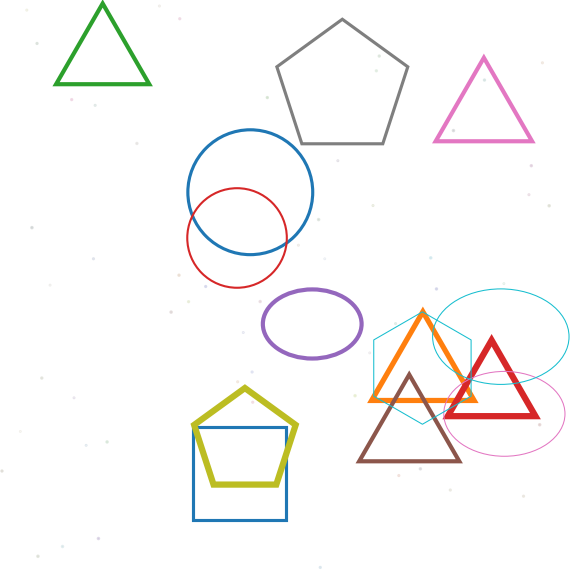[{"shape": "circle", "thickness": 1.5, "radius": 0.54, "center": [0.433, 0.666]}, {"shape": "square", "thickness": 1.5, "radius": 0.4, "center": [0.414, 0.179]}, {"shape": "triangle", "thickness": 2.5, "radius": 0.51, "center": [0.732, 0.357]}, {"shape": "triangle", "thickness": 2, "radius": 0.47, "center": [0.178, 0.9]}, {"shape": "triangle", "thickness": 3, "radius": 0.44, "center": [0.851, 0.322]}, {"shape": "circle", "thickness": 1, "radius": 0.43, "center": [0.41, 0.587]}, {"shape": "oval", "thickness": 2, "radius": 0.43, "center": [0.541, 0.438]}, {"shape": "triangle", "thickness": 2, "radius": 0.5, "center": [0.709, 0.25]}, {"shape": "oval", "thickness": 0.5, "radius": 0.52, "center": [0.873, 0.283]}, {"shape": "triangle", "thickness": 2, "radius": 0.48, "center": [0.838, 0.803]}, {"shape": "pentagon", "thickness": 1.5, "radius": 0.6, "center": [0.593, 0.847]}, {"shape": "pentagon", "thickness": 3, "radius": 0.46, "center": [0.424, 0.235]}, {"shape": "hexagon", "thickness": 0.5, "radius": 0.49, "center": [0.731, 0.362]}, {"shape": "oval", "thickness": 0.5, "radius": 0.59, "center": [0.867, 0.416]}]